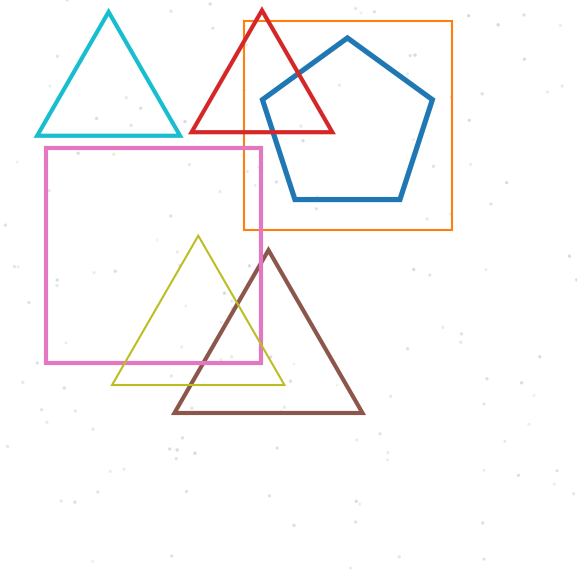[{"shape": "pentagon", "thickness": 2.5, "radius": 0.77, "center": [0.602, 0.779]}, {"shape": "square", "thickness": 1, "radius": 0.9, "center": [0.603, 0.782]}, {"shape": "triangle", "thickness": 2, "radius": 0.7, "center": [0.454, 0.841]}, {"shape": "triangle", "thickness": 2, "radius": 0.94, "center": [0.465, 0.378]}, {"shape": "square", "thickness": 2, "radius": 0.93, "center": [0.265, 0.557]}, {"shape": "triangle", "thickness": 1, "radius": 0.86, "center": [0.343, 0.419]}, {"shape": "triangle", "thickness": 2, "radius": 0.71, "center": [0.188, 0.836]}]